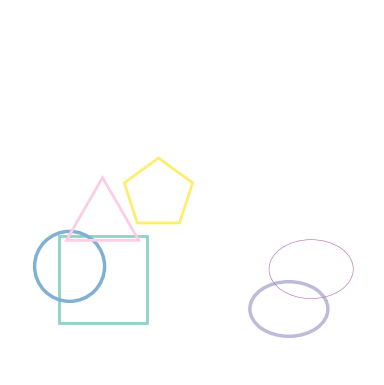[{"shape": "square", "thickness": 2, "radius": 0.57, "center": [0.268, 0.274]}, {"shape": "oval", "thickness": 2.5, "radius": 0.51, "center": [0.75, 0.197]}, {"shape": "circle", "thickness": 2.5, "radius": 0.45, "center": [0.181, 0.308]}, {"shape": "triangle", "thickness": 2, "radius": 0.54, "center": [0.266, 0.43]}, {"shape": "oval", "thickness": 0.5, "radius": 0.55, "center": [0.808, 0.301]}, {"shape": "pentagon", "thickness": 2, "radius": 0.47, "center": [0.412, 0.496]}]